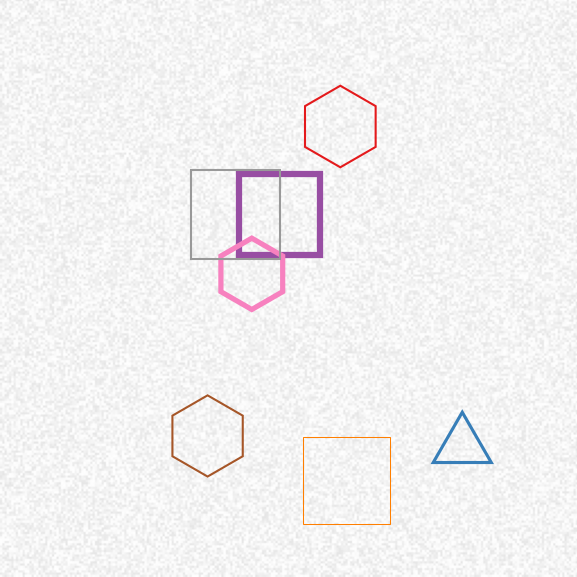[{"shape": "hexagon", "thickness": 1, "radius": 0.35, "center": [0.589, 0.78]}, {"shape": "triangle", "thickness": 1.5, "radius": 0.29, "center": [0.8, 0.227]}, {"shape": "square", "thickness": 3, "radius": 0.35, "center": [0.484, 0.629]}, {"shape": "square", "thickness": 0.5, "radius": 0.37, "center": [0.6, 0.167]}, {"shape": "hexagon", "thickness": 1, "radius": 0.35, "center": [0.359, 0.244]}, {"shape": "hexagon", "thickness": 2.5, "radius": 0.31, "center": [0.436, 0.525]}, {"shape": "square", "thickness": 1, "radius": 0.38, "center": [0.408, 0.628]}]